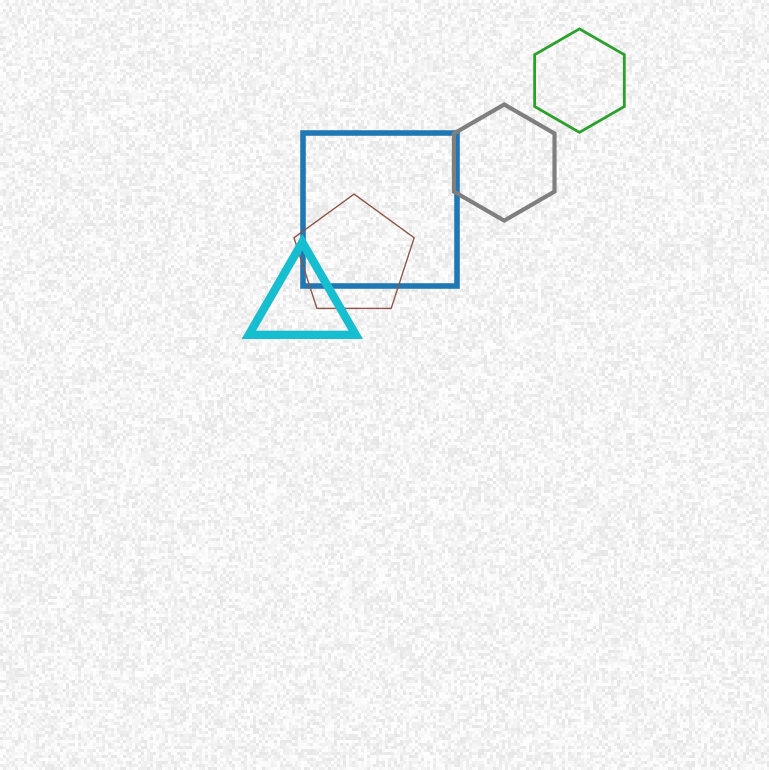[{"shape": "square", "thickness": 2, "radius": 0.5, "center": [0.493, 0.728]}, {"shape": "hexagon", "thickness": 1, "radius": 0.34, "center": [0.753, 0.895]}, {"shape": "pentagon", "thickness": 0.5, "radius": 0.41, "center": [0.46, 0.666]}, {"shape": "hexagon", "thickness": 1.5, "radius": 0.38, "center": [0.655, 0.789]}, {"shape": "triangle", "thickness": 3, "radius": 0.4, "center": [0.393, 0.605]}]